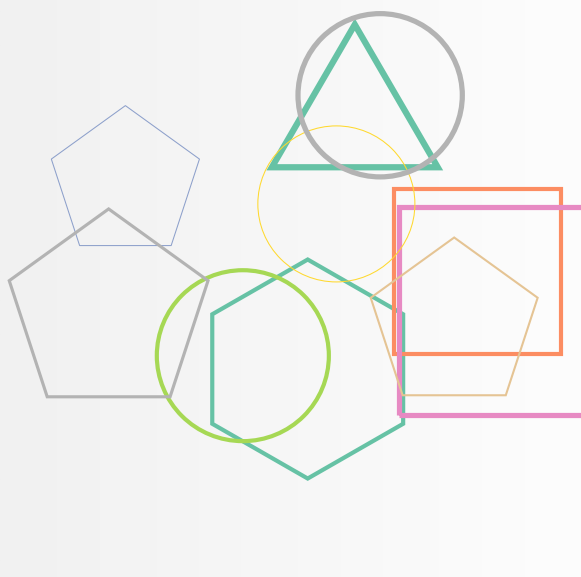[{"shape": "hexagon", "thickness": 2, "radius": 0.95, "center": [0.529, 0.36]}, {"shape": "triangle", "thickness": 3, "radius": 0.82, "center": [0.61, 0.792]}, {"shape": "square", "thickness": 2, "radius": 0.72, "center": [0.821, 0.529]}, {"shape": "pentagon", "thickness": 0.5, "radius": 0.67, "center": [0.216, 0.682]}, {"shape": "square", "thickness": 2.5, "radius": 0.9, "center": [0.867, 0.46]}, {"shape": "circle", "thickness": 2, "radius": 0.74, "center": [0.418, 0.383]}, {"shape": "circle", "thickness": 0.5, "radius": 0.68, "center": [0.579, 0.646]}, {"shape": "pentagon", "thickness": 1, "radius": 0.75, "center": [0.781, 0.437]}, {"shape": "pentagon", "thickness": 1.5, "radius": 0.9, "center": [0.187, 0.458]}, {"shape": "circle", "thickness": 2.5, "radius": 0.71, "center": [0.654, 0.834]}]